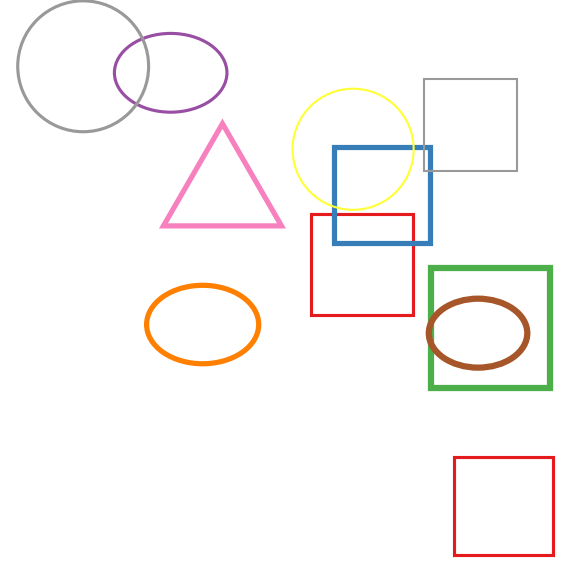[{"shape": "square", "thickness": 1.5, "radius": 0.43, "center": [0.872, 0.123]}, {"shape": "square", "thickness": 1.5, "radius": 0.44, "center": [0.627, 0.541]}, {"shape": "square", "thickness": 2.5, "radius": 0.41, "center": [0.661, 0.662]}, {"shape": "square", "thickness": 3, "radius": 0.52, "center": [0.849, 0.432]}, {"shape": "oval", "thickness": 1.5, "radius": 0.49, "center": [0.296, 0.873]}, {"shape": "oval", "thickness": 2.5, "radius": 0.49, "center": [0.351, 0.437]}, {"shape": "circle", "thickness": 1, "radius": 0.52, "center": [0.611, 0.741]}, {"shape": "oval", "thickness": 3, "radius": 0.43, "center": [0.828, 0.422]}, {"shape": "triangle", "thickness": 2.5, "radius": 0.59, "center": [0.385, 0.667]}, {"shape": "square", "thickness": 1, "radius": 0.4, "center": [0.814, 0.782]}, {"shape": "circle", "thickness": 1.5, "radius": 0.57, "center": [0.144, 0.884]}]